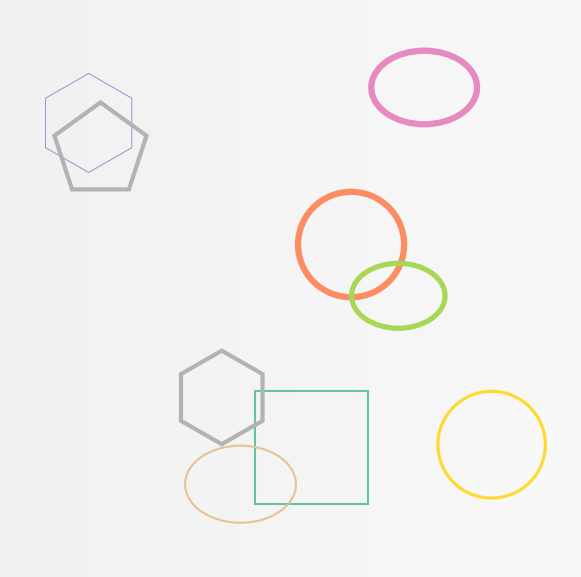[{"shape": "square", "thickness": 1, "radius": 0.49, "center": [0.536, 0.224]}, {"shape": "circle", "thickness": 3, "radius": 0.46, "center": [0.604, 0.576]}, {"shape": "hexagon", "thickness": 0.5, "radius": 0.43, "center": [0.152, 0.786]}, {"shape": "oval", "thickness": 3, "radius": 0.46, "center": [0.73, 0.848]}, {"shape": "oval", "thickness": 2.5, "radius": 0.4, "center": [0.685, 0.487]}, {"shape": "circle", "thickness": 1.5, "radius": 0.46, "center": [0.846, 0.229]}, {"shape": "oval", "thickness": 1, "radius": 0.48, "center": [0.414, 0.161]}, {"shape": "hexagon", "thickness": 2, "radius": 0.4, "center": [0.381, 0.311]}, {"shape": "pentagon", "thickness": 2, "radius": 0.42, "center": [0.173, 0.738]}]